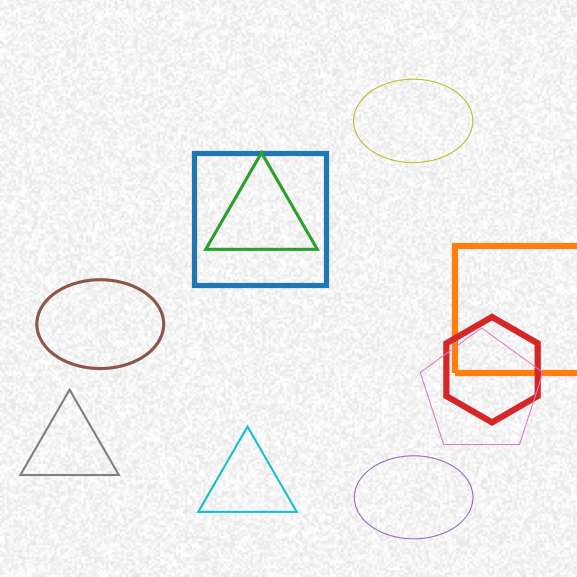[{"shape": "square", "thickness": 2.5, "radius": 0.57, "center": [0.45, 0.62]}, {"shape": "square", "thickness": 3, "radius": 0.55, "center": [0.899, 0.463]}, {"shape": "triangle", "thickness": 1.5, "radius": 0.56, "center": [0.453, 0.623]}, {"shape": "hexagon", "thickness": 3, "radius": 0.46, "center": [0.852, 0.359]}, {"shape": "oval", "thickness": 0.5, "radius": 0.51, "center": [0.716, 0.138]}, {"shape": "oval", "thickness": 1.5, "radius": 0.55, "center": [0.174, 0.438]}, {"shape": "pentagon", "thickness": 0.5, "radius": 0.56, "center": [0.834, 0.32]}, {"shape": "triangle", "thickness": 1, "radius": 0.49, "center": [0.121, 0.226]}, {"shape": "oval", "thickness": 0.5, "radius": 0.52, "center": [0.715, 0.79]}, {"shape": "triangle", "thickness": 1, "radius": 0.49, "center": [0.429, 0.162]}]